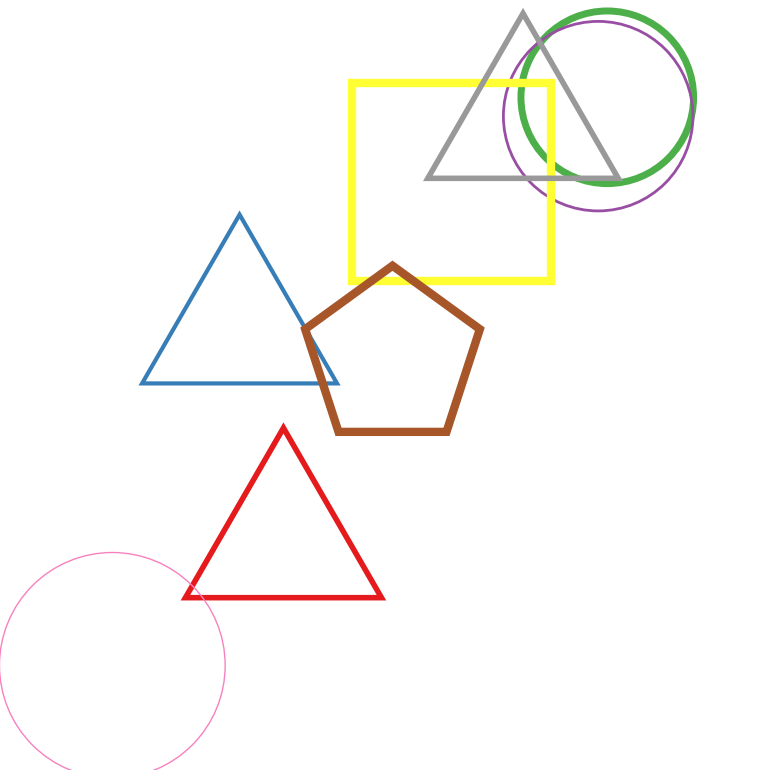[{"shape": "triangle", "thickness": 2, "radius": 0.73, "center": [0.368, 0.297]}, {"shape": "triangle", "thickness": 1.5, "radius": 0.73, "center": [0.311, 0.575]}, {"shape": "circle", "thickness": 2.5, "radius": 0.56, "center": [0.789, 0.874]}, {"shape": "circle", "thickness": 1, "radius": 0.62, "center": [0.777, 0.849]}, {"shape": "square", "thickness": 3, "radius": 0.65, "center": [0.586, 0.764]}, {"shape": "pentagon", "thickness": 3, "radius": 0.6, "center": [0.51, 0.536]}, {"shape": "circle", "thickness": 0.5, "radius": 0.73, "center": [0.146, 0.136]}, {"shape": "triangle", "thickness": 2, "radius": 0.71, "center": [0.679, 0.84]}]